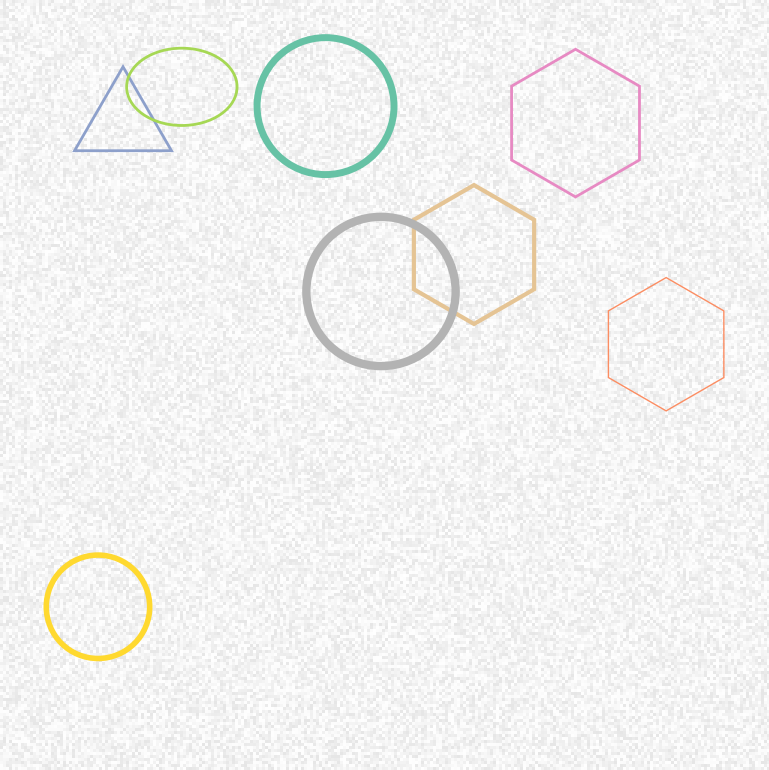[{"shape": "circle", "thickness": 2.5, "radius": 0.44, "center": [0.423, 0.862]}, {"shape": "hexagon", "thickness": 0.5, "radius": 0.43, "center": [0.865, 0.553]}, {"shape": "triangle", "thickness": 1, "radius": 0.36, "center": [0.16, 0.841]}, {"shape": "hexagon", "thickness": 1, "radius": 0.48, "center": [0.747, 0.84]}, {"shape": "oval", "thickness": 1, "radius": 0.36, "center": [0.236, 0.887]}, {"shape": "circle", "thickness": 2, "radius": 0.34, "center": [0.127, 0.212]}, {"shape": "hexagon", "thickness": 1.5, "radius": 0.45, "center": [0.616, 0.669]}, {"shape": "circle", "thickness": 3, "radius": 0.48, "center": [0.495, 0.621]}]